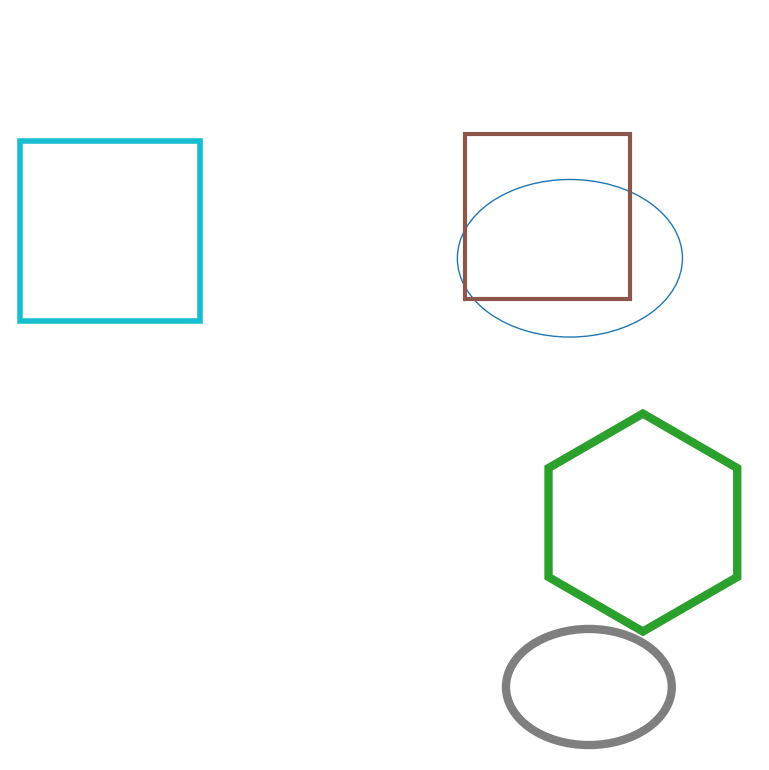[{"shape": "oval", "thickness": 0.5, "radius": 0.73, "center": [0.74, 0.665]}, {"shape": "hexagon", "thickness": 3, "radius": 0.71, "center": [0.835, 0.321]}, {"shape": "square", "thickness": 1.5, "radius": 0.54, "center": [0.711, 0.719]}, {"shape": "oval", "thickness": 3, "radius": 0.54, "center": [0.765, 0.108]}, {"shape": "square", "thickness": 2, "radius": 0.58, "center": [0.142, 0.7]}]